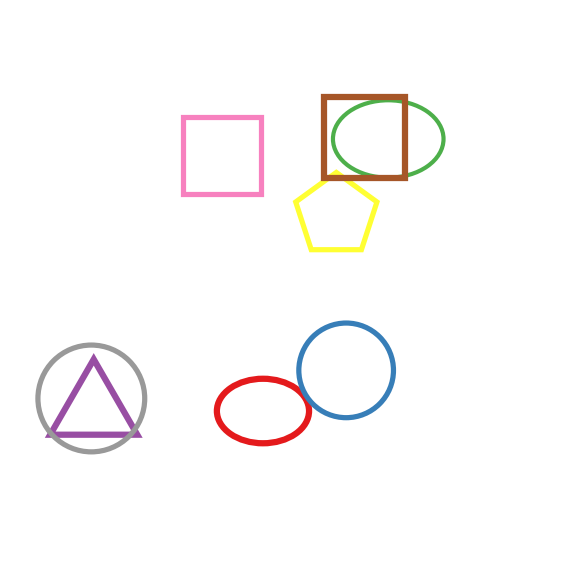[{"shape": "oval", "thickness": 3, "radius": 0.4, "center": [0.455, 0.287]}, {"shape": "circle", "thickness": 2.5, "radius": 0.41, "center": [0.599, 0.358]}, {"shape": "oval", "thickness": 2, "radius": 0.48, "center": [0.672, 0.758]}, {"shape": "triangle", "thickness": 3, "radius": 0.44, "center": [0.162, 0.29]}, {"shape": "pentagon", "thickness": 2.5, "radius": 0.37, "center": [0.582, 0.627]}, {"shape": "square", "thickness": 3, "radius": 0.35, "center": [0.631, 0.761]}, {"shape": "square", "thickness": 2.5, "radius": 0.34, "center": [0.384, 0.73]}, {"shape": "circle", "thickness": 2.5, "radius": 0.46, "center": [0.158, 0.309]}]